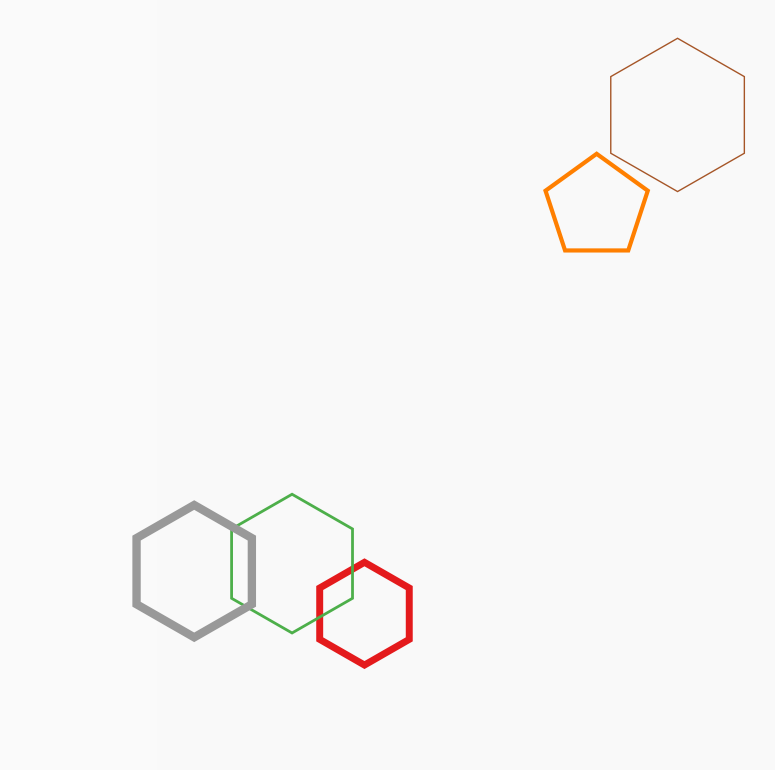[{"shape": "hexagon", "thickness": 2.5, "radius": 0.33, "center": [0.47, 0.203]}, {"shape": "hexagon", "thickness": 1, "radius": 0.45, "center": [0.377, 0.268]}, {"shape": "pentagon", "thickness": 1.5, "radius": 0.35, "center": [0.77, 0.731]}, {"shape": "hexagon", "thickness": 0.5, "radius": 0.5, "center": [0.874, 0.851]}, {"shape": "hexagon", "thickness": 3, "radius": 0.43, "center": [0.251, 0.258]}]